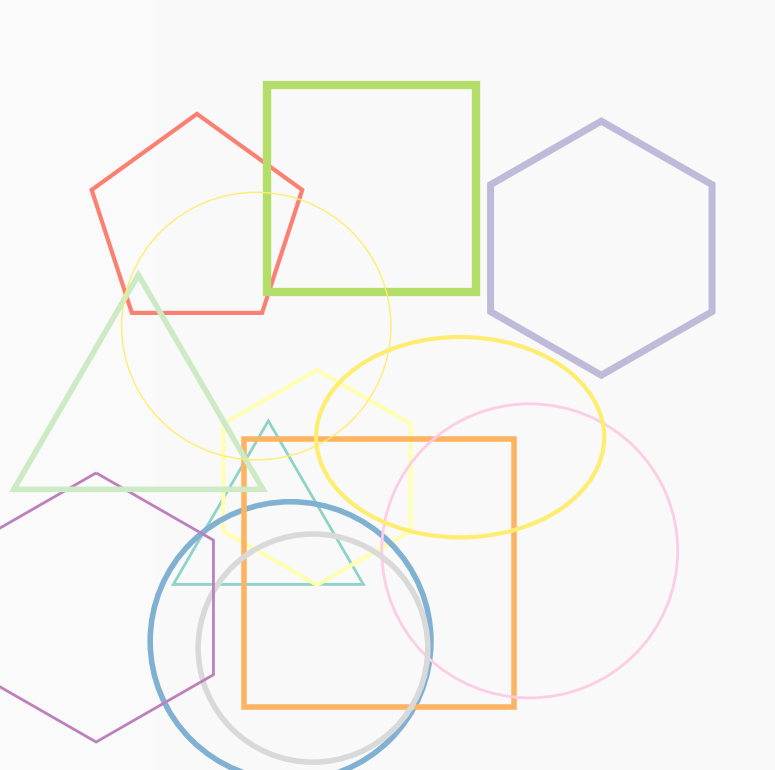[{"shape": "triangle", "thickness": 1, "radius": 0.71, "center": [0.346, 0.312]}, {"shape": "hexagon", "thickness": 1.5, "radius": 0.7, "center": [0.409, 0.38]}, {"shape": "hexagon", "thickness": 2.5, "radius": 0.82, "center": [0.776, 0.678]}, {"shape": "pentagon", "thickness": 1.5, "radius": 0.71, "center": [0.254, 0.709]}, {"shape": "circle", "thickness": 2, "radius": 0.91, "center": [0.375, 0.167]}, {"shape": "square", "thickness": 2, "radius": 0.87, "center": [0.489, 0.255]}, {"shape": "square", "thickness": 3, "radius": 0.67, "center": [0.479, 0.755]}, {"shape": "circle", "thickness": 1, "radius": 0.95, "center": [0.684, 0.285]}, {"shape": "circle", "thickness": 2, "radius": 0.74, "center": [0.404, 0.158]}, {"shape": "hexagon", "thickness": 1, "radius": 0.87, "center": [0.124, 0.211]}, {"shape": "triangle", "thickness": 2, "radius": 0.93, "center": [0.179, 0.457]}, {"shape": "circle", "thickness": 0.5, "radius": 0.87, "center": [0.331, 0.577]}, {"shape": "oval", "thickness": 1.5, "radius": 0.93, "center": [0.594, 0.432]}]